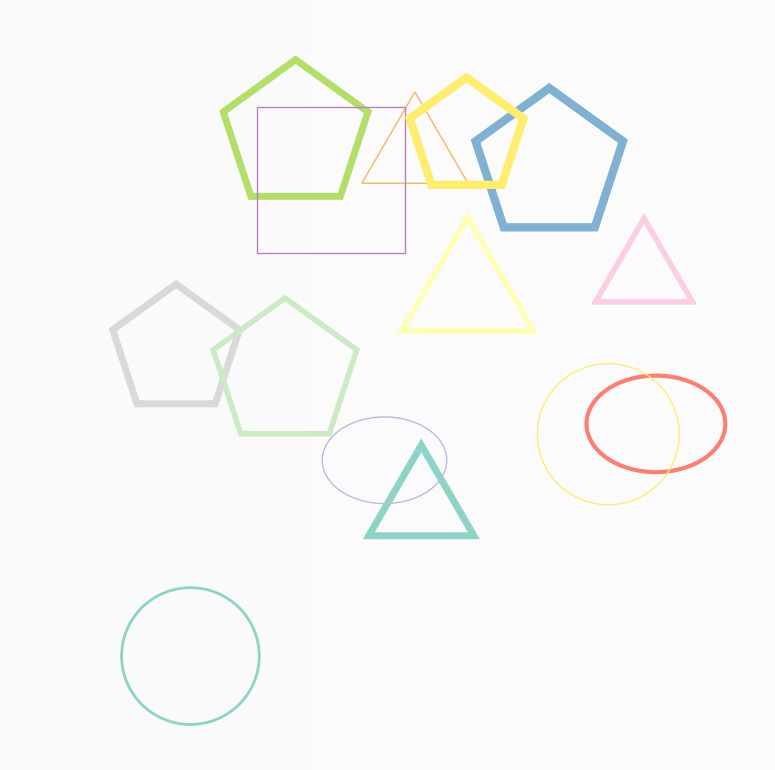[{"shape": "circle", "thickness": 1, "radius": 0.44, "center": [0.246, 0.148]}, {"shape": "triangle", "thickness": 2.5, "radius": 0.39, "center": [0.544, 0.343]}, {"shape": "triangle", "thickness": 2, "radius": 0.49, "center": [0.603, 0.619]}, {"shape": "oval", "thickness": 0.5, "radius": 0.4, "center": [0.496, 0.402]}, {"shape": "oval", "thickness": 1.5, "radius": 0.45, "center": [0.846, 0.45]}, {"shape": "pentagon", "thickness": 3, "radius": 0.5, "center": [0.709, 0.786]}, {"shape": "triangle", "thickness": 0.5, "radius": 0.4, "center": [0.535, 0.802]}, {"shape": "pentagon", "thickness": 2.5, "radius": 0.49, "center": [0.381, 0.824]}, {"shape": "triangle", "thickness": 2, "radius": 0.36, "center": [0.831, 0.644]}, {"shape": "pentagon", "thickness": 2.5, "radius": 0.43, "center": [0.227, 0.545]}, {"shape": "square", "thickness": 0.5, "radius": 0.48, "center": [0.427, 0.766]}, {"shape": "pentagon", "thickness": 2, "radius": 0.49, "center": [0.368, 0.516]}, {"shape": "circle", "thickness": 0.5, "radius": 0.46, "center": [0.785, 0.436]}, {"shape": "pentagon", "thickness": 3, "radius": 0.39, "center": [0.602, 0.822]}]